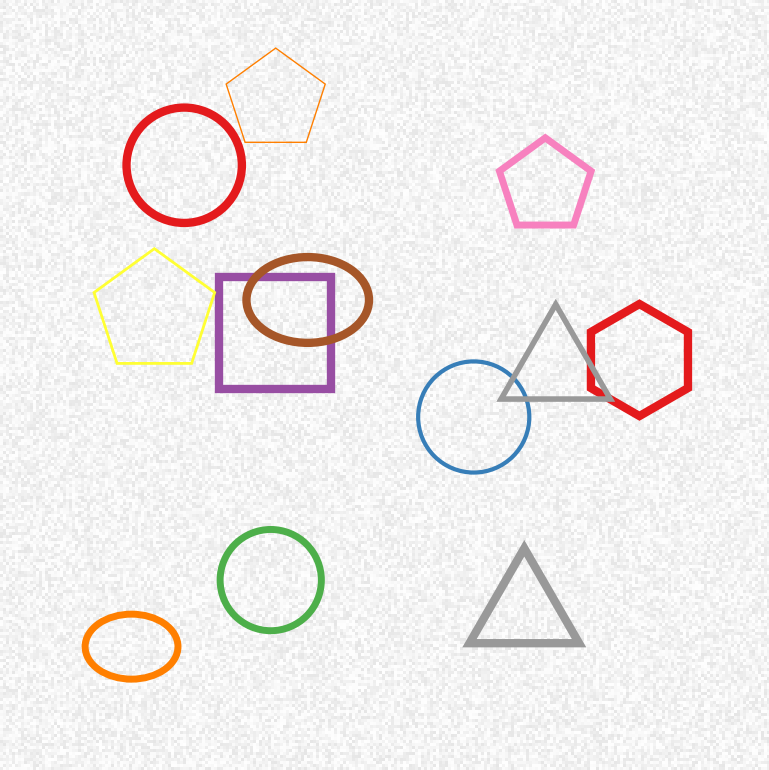[{"shape": "circle", "thickness": 3, "radius": 0.37, "center": [0.239, 0.785]}, {"shape": "hexagon", "thickness": 3, "radius": 0.36, "center": [0.83, 0.532]}, {"shape": "circle", "thickness": 1.5, "radius": 0.36, "center": [0.615, 0.458]}, {"shape": "circle", "thickness": 2.5, "radius": 0.33, "center": [0.352, 0.247]}, {"shape": "square", "thickness": 3, "radius": 0.36, "center": [0.357, 0.567]}, {"shape": "pentagon", "thickness": 0.5, "radius": 0.34, "center": [0.358, 0.87]}, {"shape": "oval", "thickness": 2.5, "radius": 0.3, "center": [0.171, 0.16]}, {"shape": "pentagon", "thickness": 1, "radius": 0.41, "center": [0.2, 0.595]}, {"shape": "oval", "thickness": 3, "radius": 0.4, "center": [0.4, 0.61]}, {"shape": "pentagon", "thickness": 2.5, "radius": 0.31, "center": [0.708, 0.758]}, {"shape": "triangle", "thickness": 2, "radius": 0.41, "center": [0.722, 0.523]}, {"shape": "triangle", "thickness": 3, "radius": 0.41, "center": [0.681, 0.206]}]